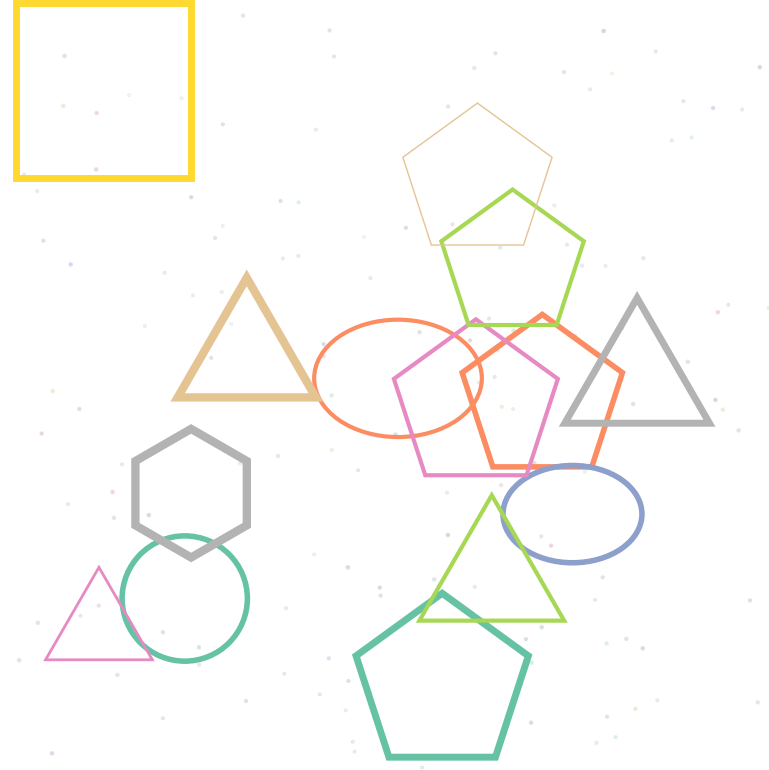[{"shape": "circle", "thickness": 2, "radius": 0.41, "center": [0.24, 0.223]}, {"shape": "pentagon", "thickness": 2.5, "radius": 0.59, "center": [0.574, 0.112]}, {"shape": "oval", "thickness": 1.5, "radius": 0.54, "center": [0.517, 0.509]}, {"shape": "pentagon", "thickness": 2, "radius": 0.55, "center": [0.704, 0.482]}, {"shape": "oval", "thickness": 2, "radius": 0.45, "center": [0.743, 0.332]}, {"shape": "pentagon", "thickness": 1.5, "radius": 0.56, "center": [0.618, 0.473]}, {"shape": "triangle", "thickness": 1, "radius": 0.4, "center": [0.129, 0.183]}, {"shape": "triangle", "thickness": 1.5, "radius": 0.54, "center": [0.639, 0.248]}, {"shape": "pentagon", "thickness": 1.5, "radius": 0.49, "center": [0.666, 0.657]}, {"shape": "square", "thickness": 2.5, "radius": 0.57, "center": [0.134, 0.883]}, {"shape": "pentagon", "thickness": 0.5, "radius": 0.51, "center": [0.62, 0.764]}, {"shape": "triangle", "thickness": 3, "radius": 0.52, "center": [0.32, 0.536]}, {"shape": "hexagon", "thickness": 3, "radius": 0.42, "center": [0.248, 0.359]}, {"shape": "triangle", "thickness": 2.5, "radius": 0.54, "center": [0.827, 0.505]}]